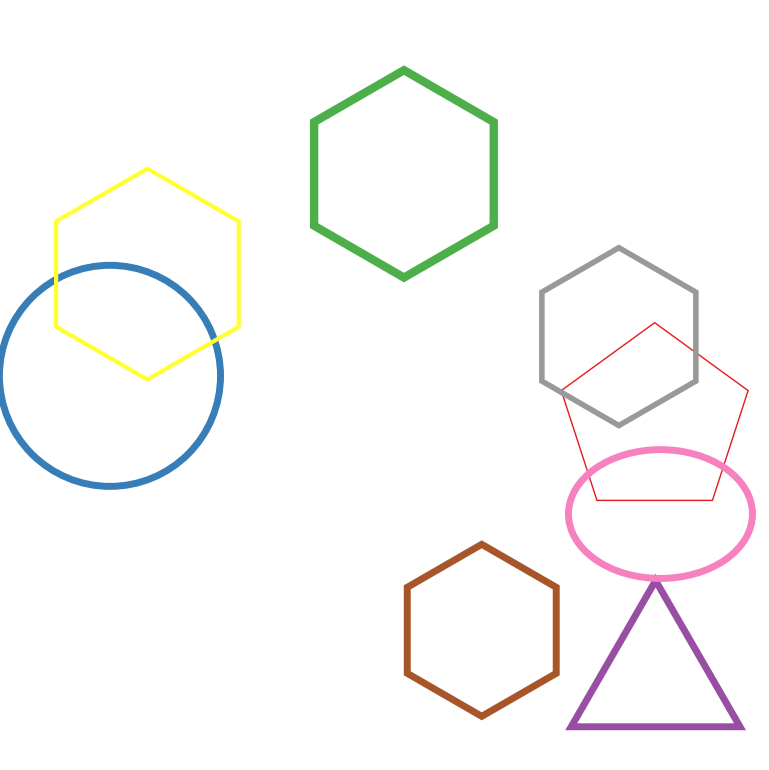[{"shape": "pentagon", "thickness": 0.5, "radius": 0.64, "center": [0.85, 0.453]}, {"shape": "circle", "thickness": 2.5, "radius": 0.72, "center": [0.143, 0.512]}, {"shape": "hexagon", "thickness": 3, "radius": 0.67, "center": [0.525, 0.774]}, {"shape": "triangle", "thickness": 2.5, "radius": 0.63, "center": [0.851, 0.119]}, {"shape": "hexagon", "thickness": 1.5, "radius": 0.68, "center": [0.191, 0.644]}, {"shape": "hexagon", "thickness": 2.5, "radius": 0.56, "center": [0.626, 0.181]}, {"shape": "oval", "thickness": 2.5, "radius": 0.6, "center": [0.858, 0.332]}, {"shape": "hexagon", "thickness": 2, "radius": 0.58, "center": [0.804, 0.563]}]